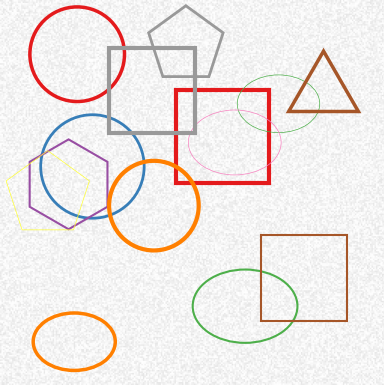[{"shape": "square", "thickness": 3, "radius": 0.61, "center": [0.578, 0.645]}, {"shape": "circle", "thickness": 2.5, "radius": 0.61, "center": [0.2, 0.859]}, {"shape": "circle", "thickness": 2, "radius": 0.67, "center": [0.24, 0.568]}, {"shape": "oval", "thickness": 1.5, "radius": 0.68, "center": [0.637, 0.205]}, {"shape": "oval", "thickness": 0.5, "radius": 0.54, "center": [0.723, 0.73]}, {"shape": "hexagon", "thickness": 1.5, "radius": 0.58, "center": [0.178, 0.521]}, {"shape": "circle", "thickness": 3, "radius": 0.58, "center": [0.4, 0.466]}, {"shape": "oval", "thickness": 2.5, "radius": 0.53, "center": [0.193, 0.112]}, {"shape": "pentagon", "thickness": 0.5, "radius": 0.57, "center": [0.124, 0.495]}, {"shape": "triangle", "thickness": 2.5, "radius": 0.52, "center": [0.84, 0.763]}, {"shape": "square", "thickness": 1.5, "radius": 0.56, "center": [0.79, 0.277]}, {"shape": "oval", "thickness": 0.5, "radius": 0.6, "center": [0.61, 0.63]}, {"shape": "pentagon", "thickness": 2, "radius": 0.51, "center": [0.483, 0.883]}, {"shape": "square", "thickness": 3, "radius": 0.56, "center": [0.395, 0.765]}]